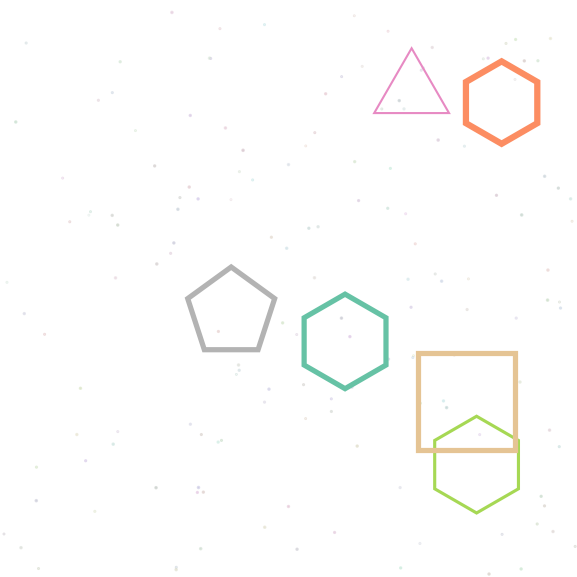[{"shape": "hexagon", "thickness": 2.5, "radius": 0.41, "center": [0.598, 0.408]}, {"shape": "hexagon", "thickness": 3, "radius": 0.36, "center": [0.869, 0.822]}, {"shape": "triangle", "thickness": 1, "radius": 0.37, "center": [0.713, 0.841]}, {"shape": "hexagon", "thickness": 1.5, "radius": 0.42, "center": [0.825, 0.195]}, {"shape": "square", "thickness": 2.5, "radius": 0.42, "center": [0.807, 0.304]}, {"shape": "pentagon", "thickness": 2.5, "radius": 0.4, "center": [0.4, 0.458]}]